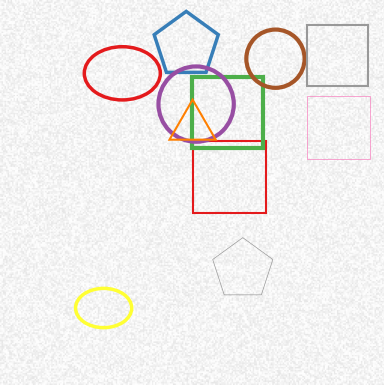[{"shape": "oval", "thickness": 2.5, "radius": 0.49, "center": [0.318, 0.81]}, {"shape": "square", "thickness": 1.5, "radius": 0.47, "center": [0.595, 0.54]}, {"shape": "pentagon", "thickness": 2.5, "radius": 0.44, "center": [0.484, 0.883]}, {"shape": "square", "thickness": 3, "radius": 0.46, "center": [0.59, 0.707]}, {"shape": "circle", "thickness": 3, "radius": 0.49, "center": [0.509, 0.73]}, {"shape": "triangle", "thickness": 1.5, "radius": 0.35, "center": [0.5, 0.672]}, {"shape": "oval", "thickness": 2.5, "radius": 0.36, "center": [0.269, 0.2]}, {"shape": "circle", "thickness": 3, "radius": 0.38, "center": [0.715, 0.848]}, {"shape": "square", "thickness": 0.5, "radius": 0.41, "center": [0.88, 0.67]}, {"shape": "pentagon", "thickness": 0.5, "radius": 0.41, "center": [0.631, 0.301]}, {"shape": "square", "thickness": 1.5, "radius": 0.39, "center": [0.877, 0.856]}]